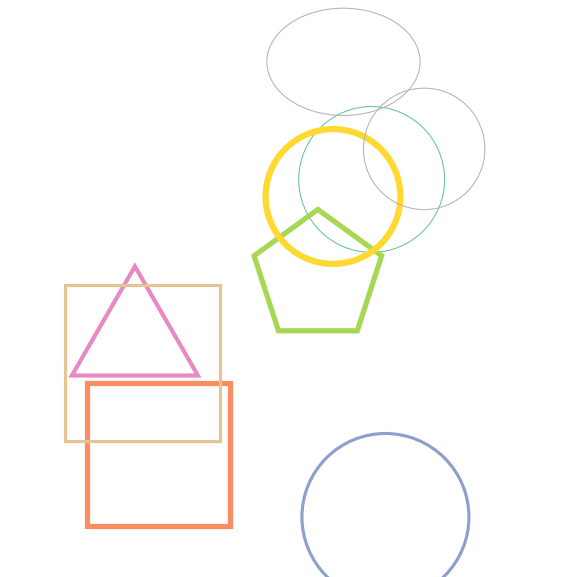[{"shape": "circle", "thickness": 0.5, "radius": 0.63, "center": [0.644, 0.688]}, {"shape": "square", "thickness": 2.5, "radius": 0.62, "center": [0.274, 0.211]}, {"shape": "circle", "thickness": 1.5, "radius": 0.72, "center": [0.667, 0.104]}, {"shape": "triangle", "thickness": 2, "radius": 0.63, "center": [0.234, 0.412]}, {"shape": "pentagon", "thickness": 2.5, "radius": 0.58, "center": [0.55, 0.52]}, {"shape": "circle", "thickness": 3, "radius": 0.58, "center": [0.577, 0.659]}, {"shape": "square", "thickness": 1.5, "radius": 0.67, "center": [0.247, 0.37]}, {"shape": "circle", "thickness": 0.5, "radius": 0.53, "center": [0.734, 0.741]}, {"shape": "oval", "thickness": 0.5, "radius": 0.66, "center": [0.595, 0.892]}]